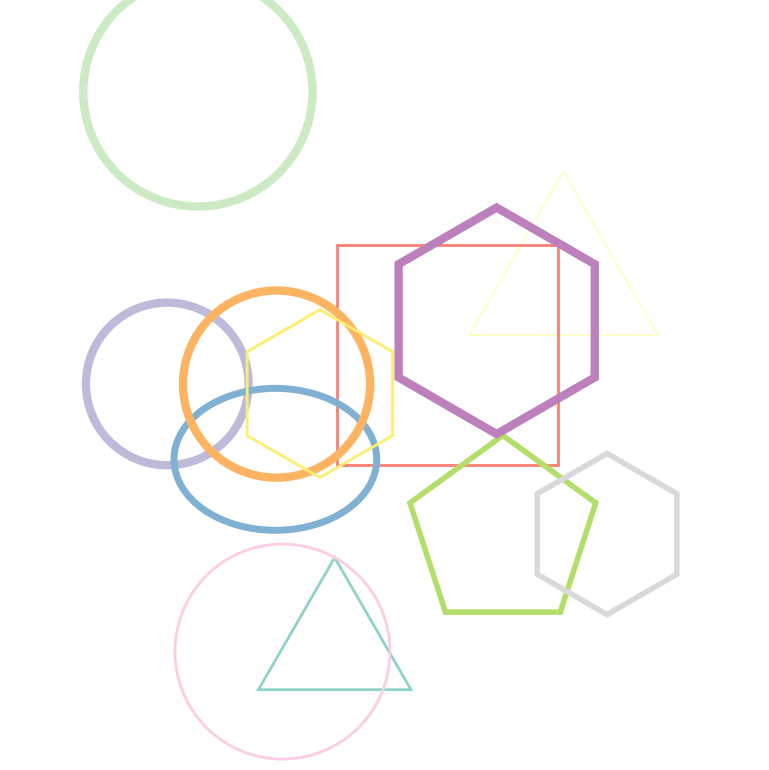[{"shape": "triangle", "thickness": 1, "radius": 0.57, "center": [0.435, 0.161]}, {"shape": "triangle", "thickness": 0.5, "radius": 0.71, "center": [0.732, 0.635]}, {"shape": "circle", "thickness": 3, "radius": 0.53, "center": [0.217, 0.501]}, {"shape": "square", "thickness": 1, "radius": 0.72, "center": [0.581, 0.539]}, {"shape": "oval", "thickness": 2.5, "radius": 0.66, "center": [0.358, 0.403]}, {"shape": "circle", "thickness": 3, "radius": 0.61, "center": [0.359, 0.501]}, {"shape": "pentagon", "thickness": 2, "radius": 0.63, "center": [0.653, 0.308]}, {"shape": "circle", "thickness": 1, "radius": 0.7, "center": [0.367, 0.154]}, {"shape": "hexagon", "thickness": 2, "radius": 0.52, "center": [0.788, 0.306]}, {"shape": "hexagon", "thickness": 3, "radius": 0.74, "center": [0.645, 0.583]}, {"shape": "circle", "thickness": 3, "radius": 0.74, "center": [0.257, 0.881]}, {"shape": "hexagon", "thickness": 1, "radius": 0.54, "center": [0.415, 0.489]}]